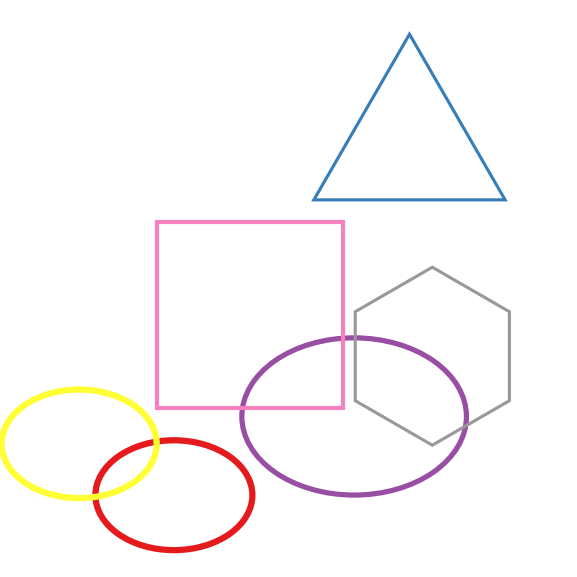[{"shape": "oval", "thickness": 3, "radius": 0.68, "center": [0.301, 0.142]}, {"shape": "triangle", "thickness": 1.5, "radius": 0.96, "center": [0.709, 0.749]}, {"shape": "oval", "thickness": 2.5, "radius": 0.97, "center": [0.613, 0.278]}, {"shape": "oval", "thickness": 3, "radius": 0.67, "center": [0.137, 0.231]}, {"shape": "square", "thickness": 2, "radius": 0.8, "center": [0.433, 0.454]}, {"shape": "hexagon", "thickness": 1.5, "radius": 0.77, "center": [0.749, 0.382]}]